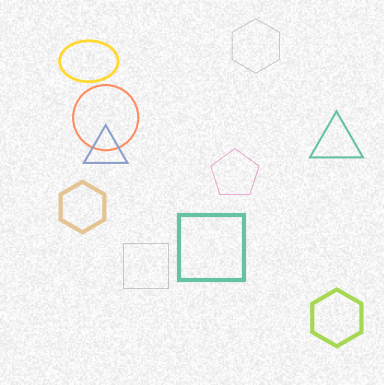[{"shape": "square", "thickness": 3, "radius": 0.42, "center": [0.55, 0.358]}, {"shape": "triangle", "thickness": 1.5, "radius": 0.4, "center": [0.874, 0.631]}, {"shape": "circle", "thickness": 1.5, "radius": 0.42, "center": [0.275, 0.694]}, {"shape": "triangle", "thickness": 1.5, "radius": 0.33, "center": [0.274, 0.61]}, {"shape": "pentagon", "thickness": 0.5, "radius": 0.33, "center": [0.61, 0.548]}, {"shape": "hexagon", "thickness": 3, "radius": 0.37, "center": [0.875, 0.174]}, {"shape": "oval", "thickness": 2, "radius": 0.38, "center": [0.231, 0.841]}, {"shape": "hexagon", "thickness": 3, "radius": 0.33, "center": [0.214, 0.462]}, {"shape": "square", "thickness": 0.5, "radius": 0.29, "center": [0.378, 0.311]}, {"shape": "hexagon", "thickness": 0.5, "radius": 0.35, "center": [0.664, 0.881]}]